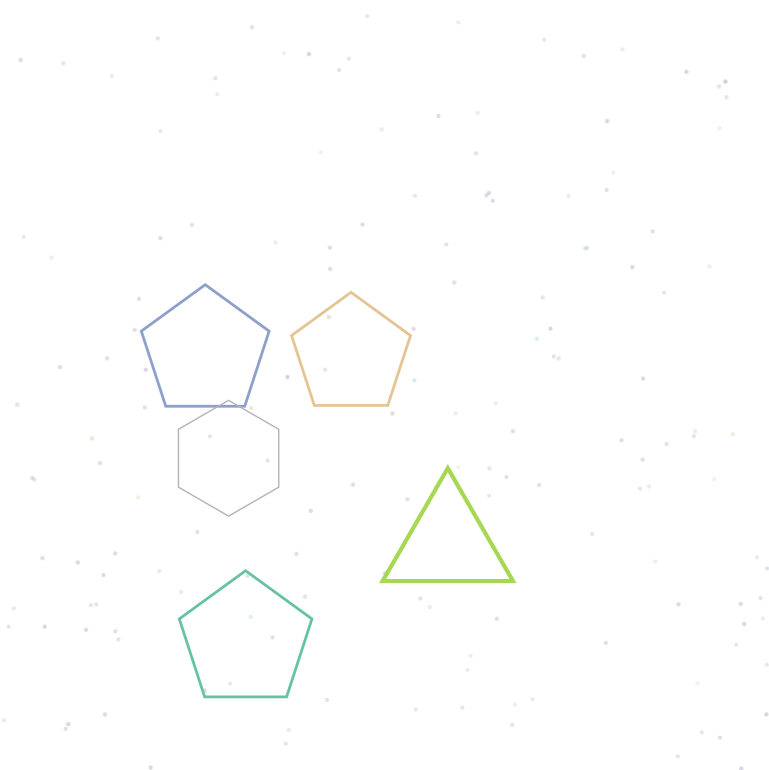[{"shape": "pentagon", "thickness": 1, "radius": 0.45, "center": [0.319, 0.168]}, {"shape": "pentagon", "thickness": 1, "radius": 0.44, "center": [0.267, 0.543]}, {"shape": "triangle", "thickness": 1.5, "radius": 0.49, "center": [0.582, 0.294]}, {"shape": "pentagon", "thickness": 1, "radius": 0.41, "center": [0.456, 0.539]}, {"shape": "hexagon", "thickness": 0.5, "radius": 0.38, "center": [0.297, 0.405]}]